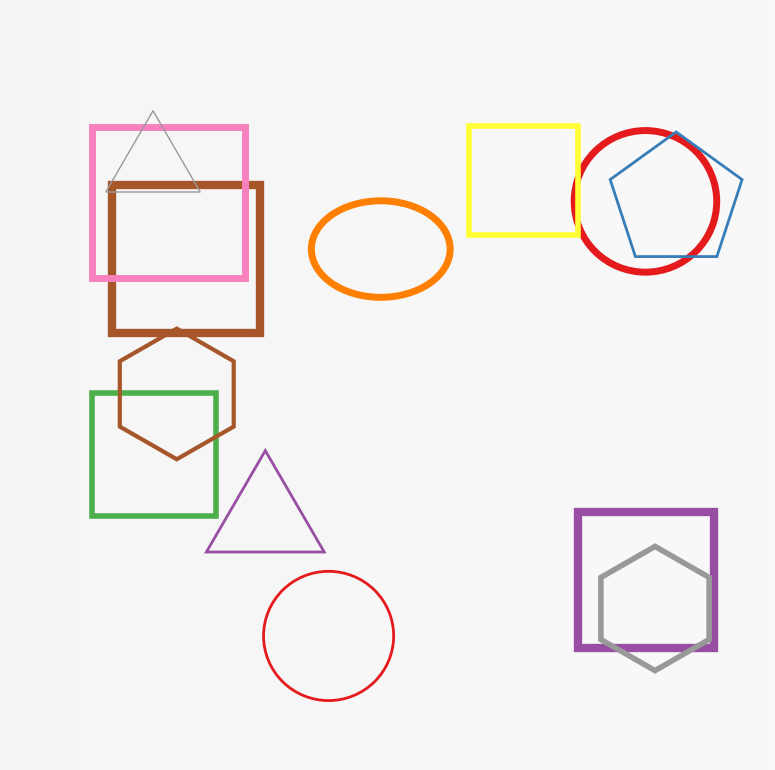[{"shape": "circle", "thickness": 1, "radius": 0.42, "center": [0.424, 0.174]}, {"shape": "circle", "thickness": 2.5, "radius": 0.46, "center": [0.833, 0.738]}, {"shape": "pentagon", "thickness": 1, "radius": 0.45, "center": [0.872, 0.739]}, {"shape": "square", "thickness": 2, "radius": 0.4, "center": [0.199, 0.41]}, {"shape": "triangle", "thickness": 1, "radius": 0.44, "center": [0.342, 0.327]}, {"shape": "square", "thickness": 3, "radius": 0.44, "center": [0.833, 0.247]}, {"shape": "oval", "thickness": 2.5, "radius": 0.45, "center": [0.491, 0.677]}, {"shape": "square", "thickness": 2, "radius": 0.35, "center": [0.675, 0.765]}, {"shape": "hexagon", "thickness": 1.5, "radius": 0.42, "center": [0.228, 0.488]}, {"shape": "square", "thickness": 3, "radius": 0.48, "center": [0.24, 0.664]}, {"shape": "square", "thickness": 2.5, "radius": 0.49, "center": [0.217, 0.737]}, {"shape": "triangle", "thickness": 0.5, "radius": 0.35, "center": [0.197, 0.786]}, {"shape": "hexagon", "thickness": 2, "radius": 0.4, "center": [0.845, 0.21]}]